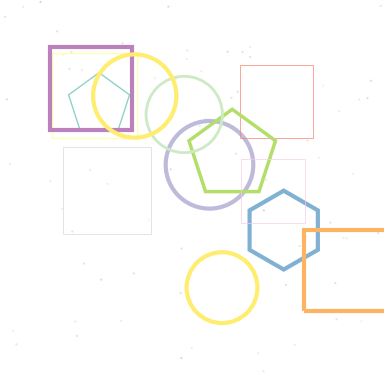[{"shape": "pentagon", "thickness": 1, "radius": 0.42, "center": [0.257, 0.728]}, {"shape": "square", "thickness": 1, "radius": 0.55, "center": [0.245, 0.753]}, {"shape": "circle", "thickness": 3, "radius": 0.57, "center": [0.544, 0.572]}, {"shape": "square", "thickness": 0.5, "radius": 0.47, "center": [0.717, 0.735]}, {"shape": "hexagon", "thickness": 3, "radius": 0.51, "center": [0.737, 0.402]}, {"shape": "square", "thickness": 3, "radius": 0.53, "center": [0.895, 0.298]}, {"shape": "pentagon", "thickness": 2.5, "radius": 0.59, "center": [0.603, 0.598]}, {"shape": "square", "thickness": 0.5, "radius": 0.42, "center": [0.71, 0.505]}, {"shape": "square", "thickness": 0.5, "radius": 0.57, "center": [0.278, 0.505]}, {"shape": "square", "thickness": 3, "radius": 0.54, "center": [0.236, 0.77]}, {"shape": "circle", "thickness": 2, "radius": 0.5, "center": [0.479, 0.703]}, {"shape": "circle", "thickness": 3, "radius": 0.46, "center": [0.577, 0.253]}, {"shape": "circle", "thickness": 3, "radius": 0.54, "center": [0.35, 0.751]}]